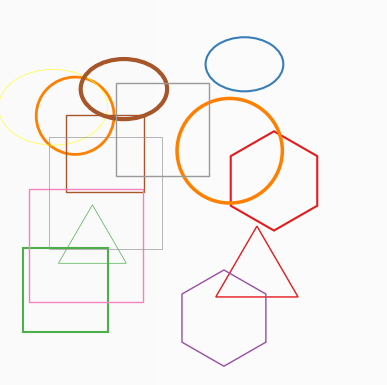[{"shape": "hexagon", "thickness": 1.5, "radius": 0.64, "center": [0.707, 0.53]}, {"shape": "triangle", "thickness": 1, "radius": 0.61, "center": [0.663, 0.29]}, {"shape": "oval", "thickness": 1.5, "radius": 0.5, "center": [0.631, 0.833]}, {"shape": "triangle", "thickness": 0.5, "radius": 0.51, "center": [0.238, 0.367]}, {"shape": "square", "thickness": 1.5, "radius": 0.55, "center": [0.168, 0.247]}, {"shape": "hexagon", "thickness": 1, "radius": 0.63, "center": [0.578, 0.174]}, {"shape": "circle", "thickness": 2.5, "radius": 0.68, "center": [0.593, 0.608]}, {"shape": "circle", "thickness": 2, "radius": 0.5, "center": [0.194, 0.699]}, {"shape": "oval", "thickness": 0.5, "radius": 0.7, "center": [0.137, 0.721]}, {"shape": "square", "thickness": 1, "radius": 0.5, "center": [0.27, 0.601]}, {"shape": "oval", "thickness": 3, "radius": 0.56, "center": [0.32, 0.769]}, {"shape": "square", "thickness": 1, "radius": 0.73, "center": [0.221, 0.362]}, {"shape": "square", "thickness": 1, "radius": 0.6, "center": [0.419, 0.664]}, {"shape": "square", "thickness": 0.5, "radius": 0.73, "center": [0.273, 0.499]}]